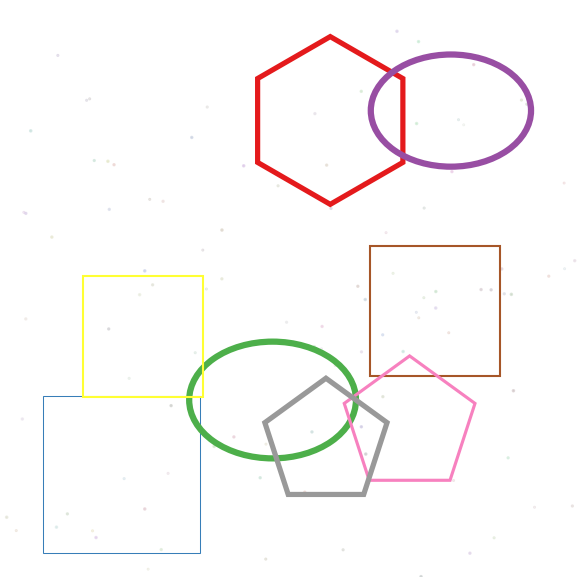[{"shape": "hexagon", "thickness": 2.5, "radius": 0.73, "center": [0.572, 0.791]}, {"shape": "square", "thickness": 0.5, "radius": 0.68, "center": [0.21, 0.178]}, {"shape": "oval", "thickness": 3, "radius": 0.72, "center": [0.472, 0.306]}, {"shape": "oval", "thickness": 3, "radius": 0.69, "center": [0.781, 0.808]}, {"shape": "square", "thickness": 1, "radius": 0.52, "center": [0.248, 0.416]}, {"shape": "square", "thickness": 1, "radius": 0.56, "center": [0.753, 0.461]}, {"shape": "pentagon", "thickness": 1.5, "radius": 0.6, "center": [0.709, 0.264]}, {"shape": "pentagon", "thickness": 2.5, "radius": 0.56, "center": [0.564, 0.233]}]